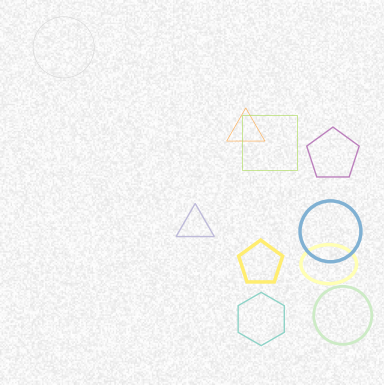[{"shape": "hexagon", "thickness": 1, "radius": 0.35, "center": [0.678, 0.171]}, {"shape": "oval", "thickness": 2.5, "radius": 0.36, "center": [0.854, 0.314]}, {"shape": "triangle", "thickness": 1, "radius": 0.29, "center": [0.507, 0.414]}, {"shape": "circle", "thickness": 2.5, "radius": 0.4, "center": [0.858, 0.399]}, {"shape": "triangle", "thickness": 0.5, "radius": 0.29, "center": [0.638, 0.662]}, {"shape": "square", "thickness": 0.5, "radius": 0.36, "center": [0.699, 0.63]}, {"shape": "circle", "thickness": 0.5, "radius": 0.4, "center": [0.165, 0.877]}, {"shape": "pentagon", "thickness": 1, "radius": 0.36, "center": [0.865, 0.598]}, {"shape": "circle", "thickness": 2, "radius": 0.38, "center": [0.89, 0.181]}, {"shape": "pentagon", "thickness": 2.5, "radius": 0.3, "center": [0.677, 0.316]}]